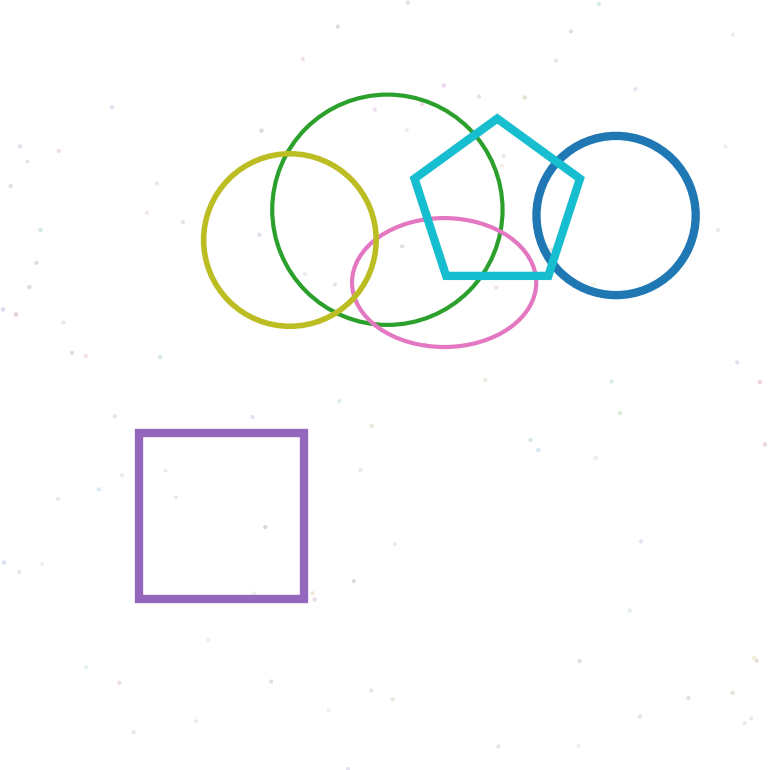[{"shape": "circle", "thickness": 3, "radius": 0.52, "center": [0.8, 0.72]}, {"shape": "circle", "thickness": 1.5, "radius": 0.75, "center": [0.503, 0.728]}, {"shape": "square", "thickness": 3, "radius": 0.54, "center": [0.287, 0.33]}, {"shape": "oval", "thickness": 1.5, "radius": 0.6, "center": [0.577, 0.633]}, {"shape": "circle", "thickness": 2, "radius": 0.56, "center": [0.376, 0.688]}, {"shape": "pentagon", "thickness": 3, "radius": 0.56, "center": [0.646, 0.733]}]